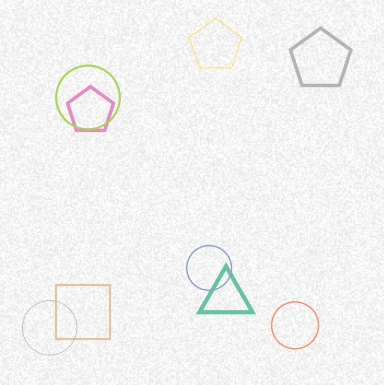[{"shape": "triangle", "thickness": 3, "radius": 0.4, "center": [0.587, 0.229]}, {"shape": "circle", "thickness": 1, "radius": 0.3, "center": [0.766, 0.155]}, {"shape": "circle", "thickness": 1, "radius": 0.29, "center": [0.543, 0.304]}, {"shape": "pentagon", "thickness": 2.5, "radius": 0.31, "center": [0.235, 0.712]}, {"shape": "circle", "thickness": 1.5, "radius": 0.41, "center": [0.229, 0.747]}, {"shape": "pentagon", "thickness": 0.5, "radius": 0.36, "center": [0.56, 0.881]}, {"shape": "square", "thickness": 1.5, "radius": 0.35, "center": [0.214, 0.19]}, {"shape": "circle", "thickness": 0.5, "radius": 0.35, "center": [0.129, 0.149]}, {"shape": "pentagon", "thickness": 2.5, "radius": 0.41, "center": [0.833, 0.845]}]